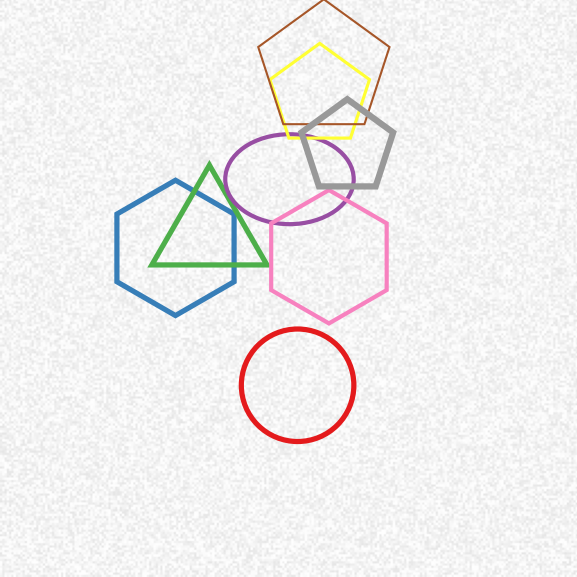[{"shape": "circle", "thickness": 2.5, "radius": 0.49, "center": [0.515, 0.332]}, {"shape": "hexagon", "thickness": 2.5, "radius": 0.59, "center": [0.304, 0.57]}, {"shape": "triangle", "thickness": 2.5, "radius": 0.58, "center": [0.363, 0.598]}, {"shape": "oval", "thickness": 2, "radius": 0.56, "center": [0.501, 0.689]}, {"shape": "pentagon", "thickness": 1.5, "radius": 0.45, "center": [0.554, 0.833]}, {"shape": "pentagon", "thickness": 1, "radius": 0.6, "center": [0.561, 0.881]}, {"shape": "hexagon", "thickness": 2, "radius": 0.58, "center": [0.57, 0.555]}, {"shape": "pentagon", "thickness": 3, "radius": 0.42, "center": [0.601, 0.744]}]